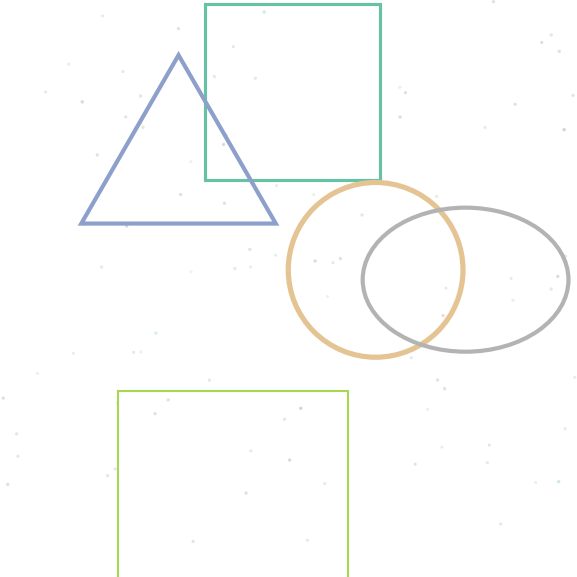[{"shape": "square", "thickness": 1.5, "radius": 0.76, "center": [0.507, 0.84]}, {"shape": "triangle", "thickness": 2, "radius": 0.97, "center": [0.309, 0.709]}, {"shape": "square", "thickness": 1, "radius": 1.0, "center": [0.404, 0.123]}, {"shape": "circle", "thickness": 2.5, "radius": 0.76, "center": [0.65, 0.532]}, {"shape": "oval", "thickness": 2, "radius": 0.89, "center": [0.806, 0.515]}]